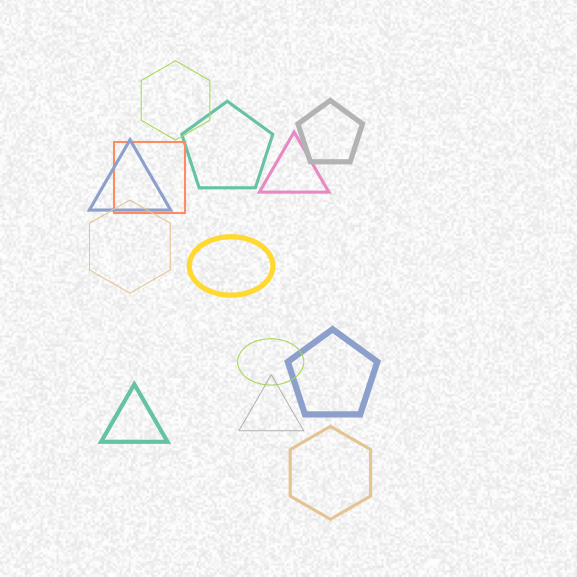[{"shape": "pentagon", "thickness": 1.5, "radius": 0.41, "center": [0.394, 0.741]}, {"shape": "triangle", "thickness": 2, "radius": 0.33, "center": [0.233, 0.267]}, {"shape": "square", "thickness": 1, "radius": 0.31, "center": [0.259, 0.691]}, {"shape": "triangle", "thickness": 1.5, "radius": 0.41, "center": [0.225, 0.676]}, {"shape": "pentagon", "thickness": 3, "radius": 0.41, "center": [0.576, 0.347]}, {"shape": "triangle", "thickness": 1.5, "radius": 0.35, "center": [0.509, 0.701]}, {"shape": "hexagon", "thickness": 0.5, "radius": 0.34, "center": [0.304, 0.825]}, {"shape": "oval", "thickness": 0.5, "radius": 0.29, "center": [0.469, 0.373]}, {"shape": "oval", "thickness": 2.5, "radius": 0.36, "center": [0.4, 0.539]}, {"shape": "hexagon", "thickness": 1.5, "radius": 0.4, "center": [0.572, 0.18]}, {"shape": "hexagon", "thickness": 0.5, "radius": 0.4, "center": [0.225, 0.572]}, {"shape": "pentagon", "thickness": 2.5, "radius": 0.29, "center": [0.572, 0.766]}, {"shape": "triangle", "thickness": 0.5, "radius": 0.32, "center": [0.47, 0.286]}]